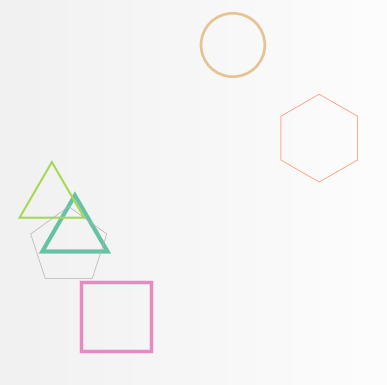[{"shape": "triangle", "thickness": 3, "radius": 0.49, "center": [0.193, 0.395]}, {"shape": "hexagon", "thickness": 0.5, "radius": 0.57, "center": [0.824, 0.641]}, {"shape": "square", "thickness": 2.5, "radius": 0.45, "center": [0.3, 0.179]}, {"shape": "triangle", "thickness": 1.5, "radius": 0.48, "center": [0.134, 0.483]}, {"shape": "circle", "thickness": 2, "radius": 0.41, "center": [0.601, 0.883]}, {"shape": "pentagon", "thickness": 0.5, "radius": 0.52, "center": [0.177, 0.36]}]